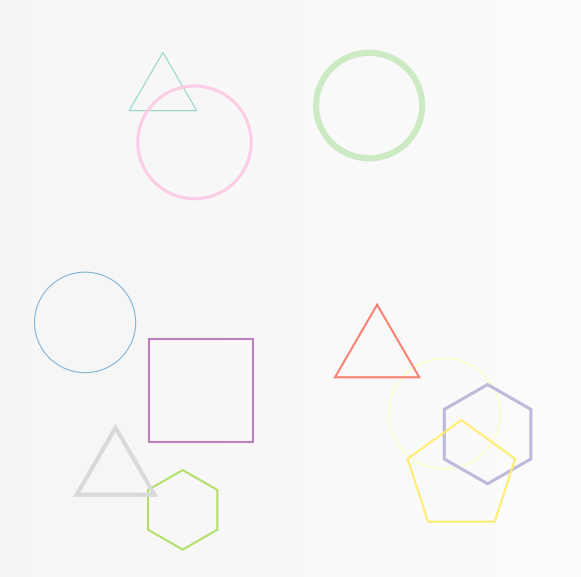[{"shape": "triangle", "thickness": 0.5, "radius": 0.34, "center": [0.28, 0.841]}, {"shape": "circle", "thickness": 0.5, "radius": 0.48, "center": [0.765, 0.283]}, {"shape": "hexagon", "thickness": 1.5, "radius": 0.43, "center": [0.839, 0.247]}, {"shape": "triangle", "thickness": 1, "radius": 0.42, "center": [0.649, 0.388]}, {"shape": "circle", "thickness": 0.5, "radius": 0.44, "center": [0.146, 0.441]}, {"shape": "hexagon", "thickness": 1, "radius": 0.34, "center": [0.314, 0.116]}, {"shape": "circle", "thickness": 1.5, "radius": 0.49, "center": [0.335, 0.753]}, {"shape": "triangle", "thickness": 2, "radius": 0.39, "center": [0.199, 0.181]}, {"shape": "square", "thickness": 1, "radius": 0.45, "center": [0.346, 0.323]}, {"shape": "circle", "thickness": 3, "radius": 0.46, "center": [0.635, 0.816]}, {"shape": "pentagon", "thickness": 1, "radius": 0.49, "center": [0.794, 0.174]}]